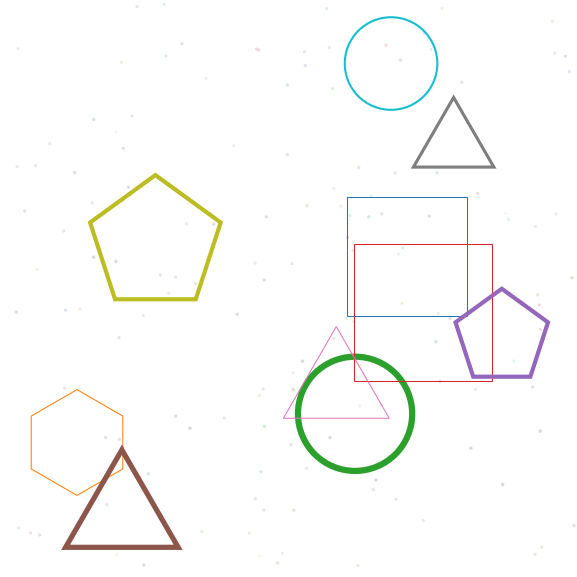[{"shape": "square", "thickness": 0.5, "radius": 0.52, "center": [0.705, 0.555]}, {"shape": "hexagon", "thickness": 0.5, "radius": 0.46, "center": [0.133, 0.233]}, {"shape": "circle", "thickness": 3, "radius": 0.49, "center": [0.615, 0.283]}, {"shape": "square", "thickness": 0.5, "radius": 0.59, "center": [0.732, 0.458]}, {"shape": "pentagon", "thickness": 2, "radius": 0.42, "center": [0.869, 0.415]}, {"shape": "triangle", "thickness": 2.5, "radius": 0.56, "center": [0.211, 0.108]}, {"shape": "triangle", "thickness": 0.5, "radius": 0.53, "center": [0.582, 0.328]}, {"shape": "triangle", "thickness": 1.5, "radius": 0.4, "center": [0.786, 0.75]}, {"shape": "pentagon", "thickness": 2, "radius": 0.59, "center": [0.269, 0.577]}, {"shape": "circle", "thickness": 1, "radius": 0.4, "center": [0.677, 0.889]}]